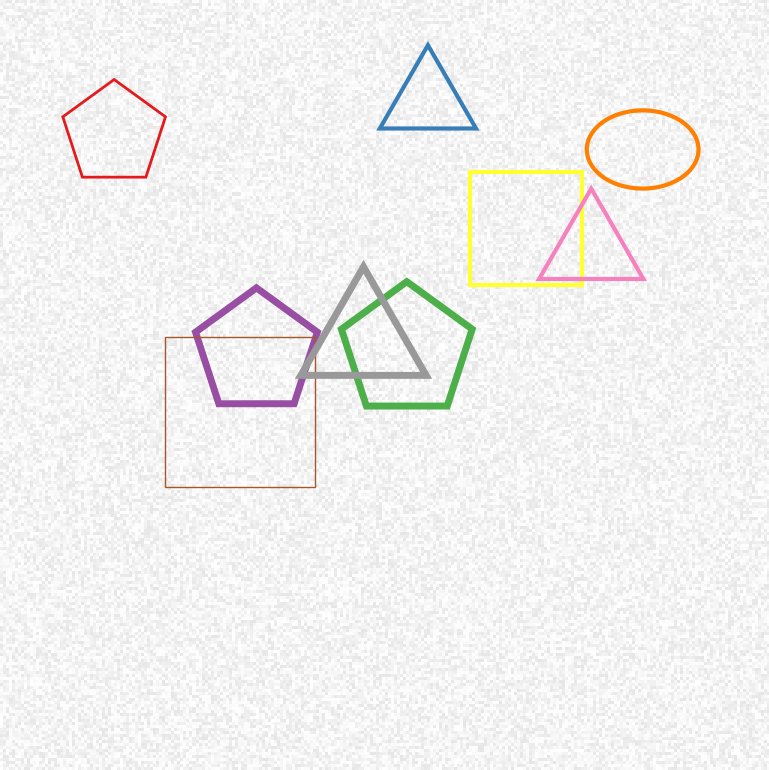[{"shape": "pentagon", "thickness": 1, "radius": 0.35, "center": [0.148, 0.827]}, {"shape": "triangle", "thickness": 1.5, "radius": 0.36, "center": [0.556, 0.869]}, {"shape": "pentagon", "thickness": 2.5, "radius": 0.45, "center": [0.528, 0.545]}, {"shape": "pentagon", "thickness": 2.5, "radius": 0.42, "center": [0.333, 0.543]}, {"shape": "oval", "thickness": 1.5, "radius": 0.36, "center": [0.835, 0.806]}, {"shape": "square", "thickness": 1.5, "radius": 0.37, "center": [0.683, 0.703]}, {"shape": "square", "thickness": 0.5, "radius": 0.49, "center": [0.312, 0.465]}, {"shape": "triangle", "thickness": 1.5, "radius": 0.39, "center": [0.768, 0.677]}, {"shape": "triangle", "thickness": 2.5, "radius": 0.47, "center": [0.472, 0.559]}]